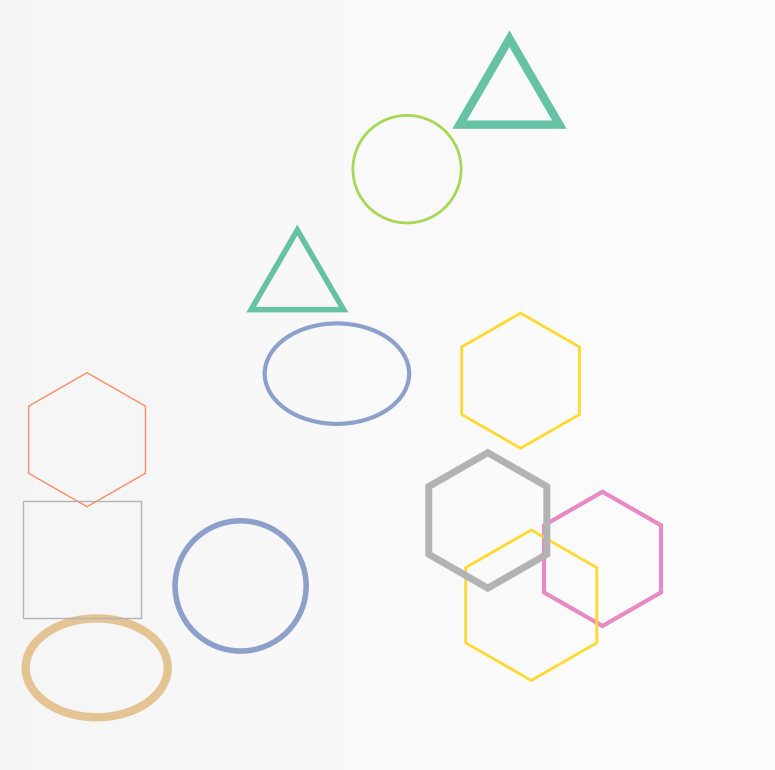[{"shape": "triangle", "thickness": 3, "radius": 0.37, "center": [0.657, 0.875]}, {"shape": "triangle", "thickness": 2, "radius": 0.34, "center": [0.384, 0.632]}, {"shape": "hexagon", "thickness": 0.5, "radius": 0.44, "center": [0.112, 0.429]}, {"shape": "oval", "thickness": 1.5, "radius": 0.47, "center": [0.435, 0.515]}, {"shape": "circle", "thickness": 2, "radius": 0.42, "center": [0.31, 0.239]}, {"shape": "hexagon", "thickness": 1.5, "radius": 0.44, "center": [0.777, 0.274]}, {"shape": "circle", "thickness": 1, "radius": 0.35, "center": [0.525, 0.78]}, {"shape": "hexagon", "thickness": 1, "radius": 0.49, "center": [0.685, 0.214]}, {"shape": "hexagon", "thickness": 1, "radius": 0.44, "center": [0.672, 0.506]}, {"shape": "oval", "thickness": 3, "radius": 0.46, "center": [0.125, 0.133]}, {"shape": "hexagon", "thickness": 2.5, "radius": 0.44, "center": [0.629, 0.324]}, {"shape": "square", "thickness": 0.5, "radius": 0.38, "center": [0.106, 0.274]}]